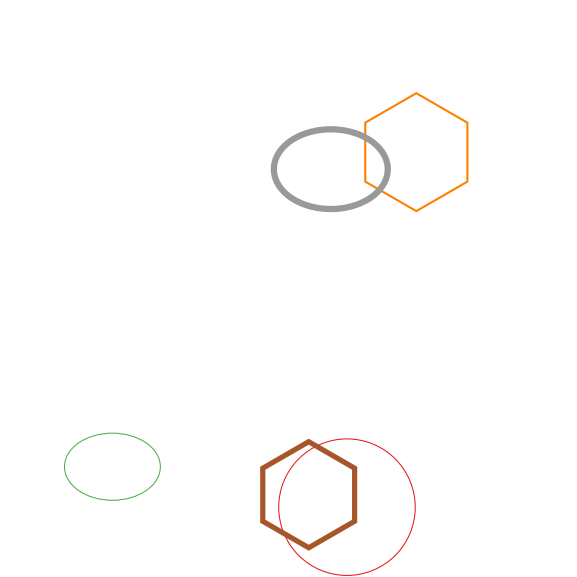[{"shape": "circle", "thickness": 0.5, "radius": 0.59, "center": [0.601, 0.121]}, {"shape": "oval", "thickness": 0.5, "radius": 0.42, "center": [0.195, 0.191]}, {"shape": "hexagon", "thickness": 1, "radius": 0.51, "center": [0.721, 0.736]}, {"shape": "hexagon", "thickness": 2.5, "radius": 0.46, "center": [0.535, 0.142]}, {"shape": "oval", "thickness": 3, "radius": 0.49, "center": [0.573, 0.706]}]